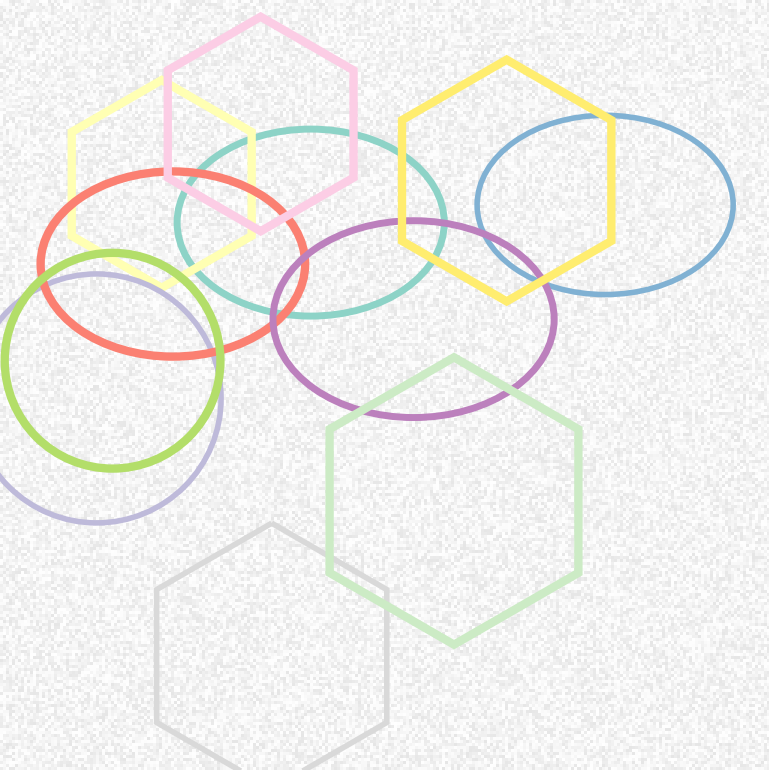[{"shape": "oval", "thickness": 2.5, "radius": 0.87, "center": [0.403, 0.711]}, {"shape": "hexagon", "thickness": 3, "radius": 0.67, "center": [0.21, 0.761]}, {"shape": "circle", "thickness": 2, "radius": 0.81, "center": [0.125, 0.483]}, {"shape": "oval", "thickness": 3, "radius": 0.86, "center": [0.225, 0.657]}, {"shape": "oval", "thickness": 2, "radius": 0.83, "center": [0.786, 0.734]}, {"shape": "circle", "thickness": 3, "radius": 0.7, "center": [0.146, 0.532]}, {"shape": "hexagon", "thickness": 3, "radius": 0.7, "center": [0.339, 0.839]}, {"shape": "hexagon", "thickness": 2, "radius": 0.86, "center": [0.353, 0.148]}, {"shape": "oval", "thickness": 2.5, "radius": 0.91, "center": [0.537, 0.586]}, {"shape": "hexagon", "thickness": 3, "radius": 0.93, "center": [0.59, 0.349]}, {"shape": "hexagon", "thickness": 3, "radius": 0.78, "center": [0.658, 0.766]}]